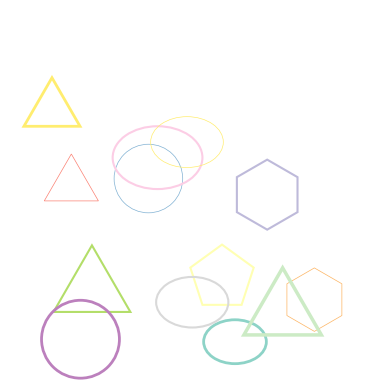[{"shape": "oval", "thickness": 2, "radius": 0.41, "center": [0.61, 0.112]}, {"shape": "pentagon", "thickness": 1.5, "radius": 0.43, "center": [0.577, 0.278]}, {"shape": "hexagon", "thickness": 1.5, "radius": 0.45, "center": [0.694, 0.494]}, {"shape": "triangle", "thickness": 0.5, "radius": 0.41, "center": [0.185, 0.519]}, {"shape": "circle", "thickness": 0.5, "radius": 0.45, "center": [0.385, 0.536]}, {"shape": "hexagon", "thickness": 0.5, "radius": 0.41, "center": [0.817, 0.222]}, {"shape": "triangle", "thickness": 1.5, "radius": 0.58, "center": [0.239, 0.247]}, {"shape": "oval", "thickness": 1.5, "radius": 0.58, "center": [0.409, 0.591]}, {"shape": "oval", "thickness": 1.5, "radius": 0.47, "center": [0.499, 0.215]}, {"shape": "circle", "thickness": 2, "radius": 0.51, "center": [0.209, 0.119]}, {"shape": "triangle", "thickness": 2.5, "radius": 0.58, "center": [0.734, 0.188]}, {"shape": "oval", "thickness": 0.5, "radius": 0.47, "center": [0.486, 0.631]}, {"shape": "triangle", "thickness": 2, "radius": 0.42, "center": [0.135, 0.714]}]